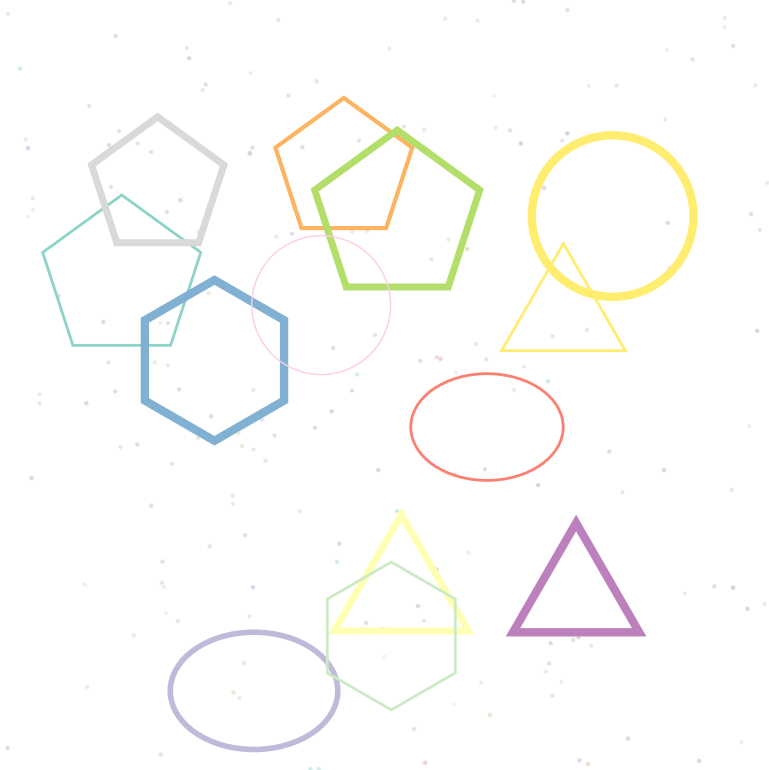[{"shape": "pentagon", "thickness": 1, "radius": 0.54, "center": [0.158, 0.639]}, {"shape": "triangle", "thickness": 2.5, "radius": 0.5, "center": [0.521, 0.231]}, {"shape": "oval", "thickness": 2, "radius": 0.54, "center": [0.33, 0.103]}, {"shape": "oval", "thickness": 1, "radius": 0.49, "center": [0.632, 0.445]}, {"shape": "hexagon", "thickness": 3, "radius": 0.52, "center": [0.279, 0.532]}, {"shape": "pentagon", "thickness": 1.5, "radius": 0.47, "center": [0.447, 0.779]}, {"shape": "pentagon", "thickness": 2.5, "radius": 0.56, "center": [0.516, 0.718]}, {"shape": "circle", "thickness": 0.5, "radius": 0.45, "center": [0.417, 0.604]}, {"shape": "pentagon", "thickness": 2.5, "radius": 0.45, "center": [0.205, 0.758]}, {"shape": "triangle", "thickness": 3, "radius": 0.47, "center": [0.748, 0.226]}, {"shape": "hexagon", "thickness": 1, "radius": 0.48, "center": [0.508, 0.174]}, {"shape": "triangle", "thickness": 1, "radius": 0.46, "center": [0.732, 0.591]}, {"shape": "circle", "thickness": 3, "radius": 0.52, "center": [0.796, 0.719]}]